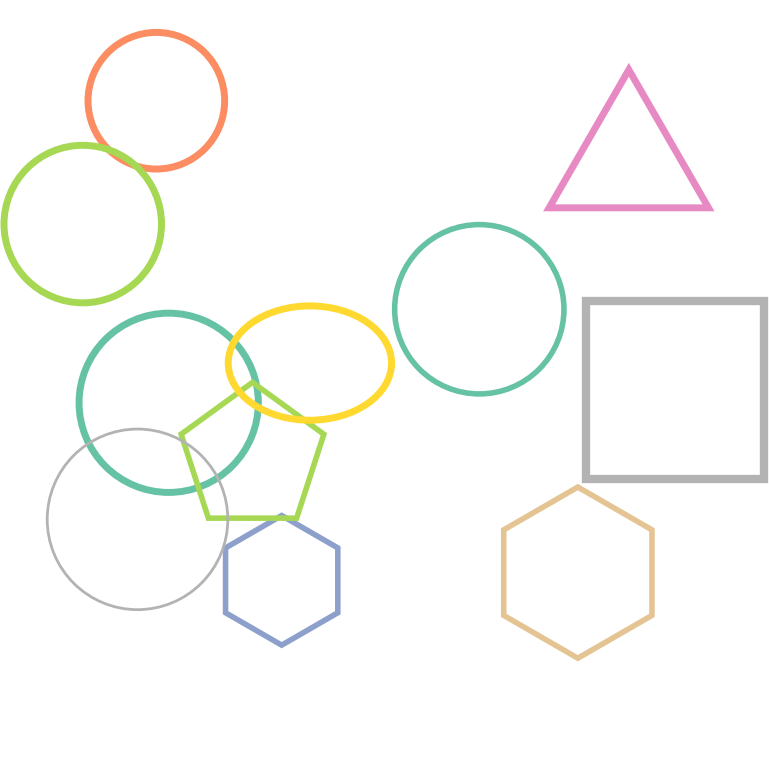[{"shape": "circle", "thickness": 2.5, "radius": 0.58, "center": [0.219, 0.477]}, {"shape": "circle", "thickness": 2, "radius": 0.55, "center": [0.622, 0.598]}, {"shape": "circle", "thickness": 2.5, "radius": 0.44, "center": [0.203, 0.869]}, {"shape": "hexagon", "thickness": 2, "radius": 0.42, "center": [0.366, 0.246]}, {"shape": "triangle", "thickness": 2.5, "radius": 0.6, "center": [0.817, 0.79]}, {"shape": "circle", "thickness": 2.5, "radius": 0.51, "center": [0.107, 0.709]}, {"shape": "pentagon", "thickness": 2, "radius": 0.49, "center": [0.328, 0.406]}, {"shape": "oval", "thickness": 2.5, "radius": 0.53, "center": [0.402, 0.528]}, {"shape": "hexagon", "thickness": 2, "radius": 0.56, "center": [0.75, 0.256]}, {"shape": "square", "thickness": 3, "radius": 0.58, "center": [0.877, 0.493]}, {"shape": "circle", "thickness": 1, "radius": 0.59, "center": [0.179, 0.326]}]